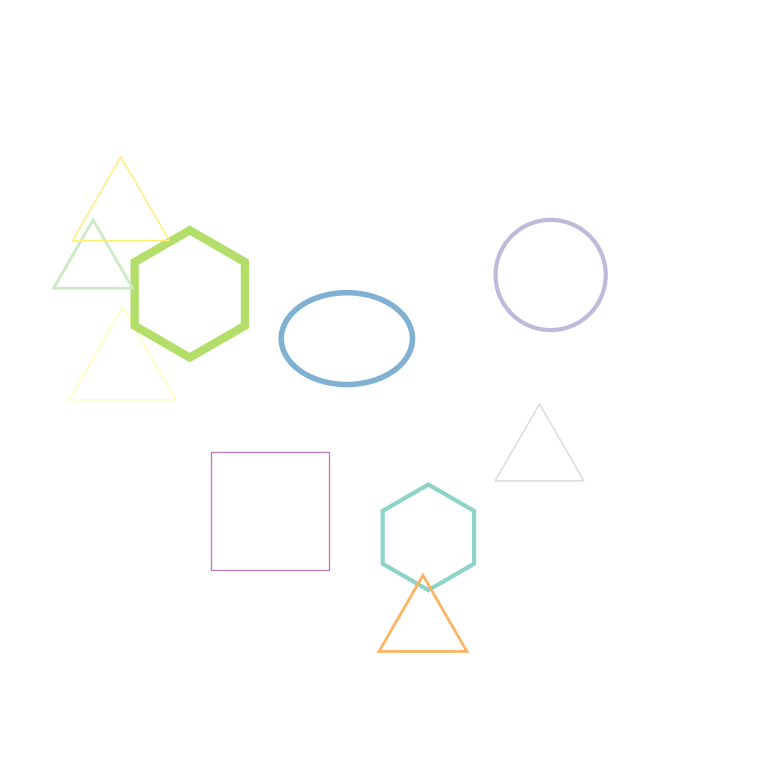[{"shape": "hexagon", "thickness": 1.5, "radius": 0.34, "center": [0.556, 0.302]}, {"shape": "triangle", "thickness": 0.5, "radius": 0.4, "center": [0.159, 0.521]}, {"shape": "circle", "thickness": 1.5, "radius": 0.36, "center": [0.715, 0.643]}, {"shape": "oval", "thickness": 2, "radius": 0.43, "center": [0.45, 0.56]}, {"shape": "triangle", "thickness": 1, "radius": 0.33, "center": [0.549, 0.187]}, {"shape": "hexagon", "thickness": 3, "radius": 0.41, "center": [0.246, 0.618]}, {"shape": "triangle", "thickness": 0.5, "radius": 0.33, "center": [0.701, 0.409]}, {"shape": "square", "thickness": 0.5, "radius": 0.38, "center": [0.35, 0.336]}, {"shape": "triangle", "thickness": 1, "radius": 0.3, "center": [0.121, 0.655]}, {"shape": "triangle", "thickness": 0.5, "radius": 0.36, "center": [0.157, 0.724]}]